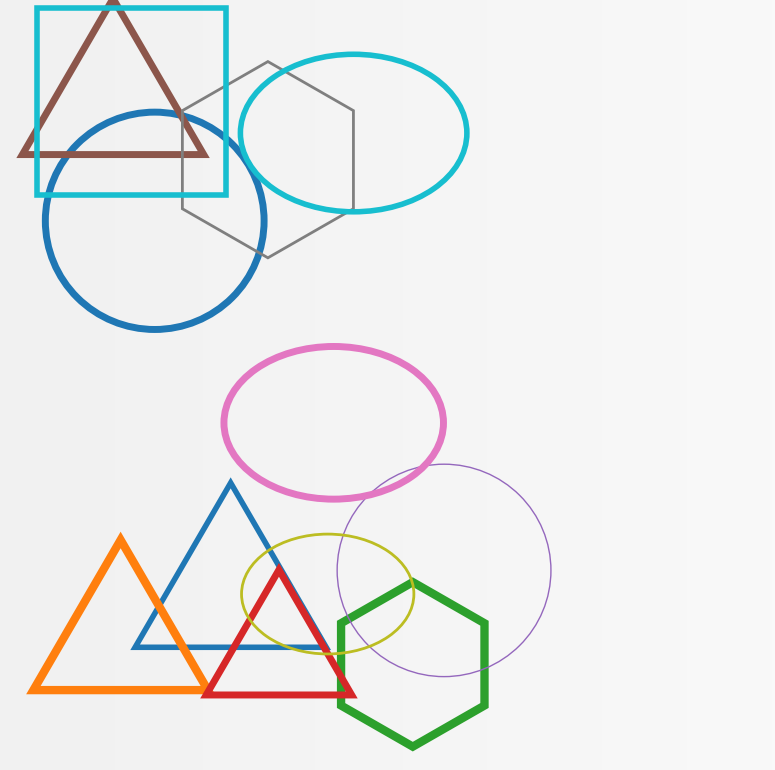[{"shape": "triangle", "thickness": 2, "radius": 0.71, "center": [0.298, 0.231]}, {"shape": "circle", "thickness": 2.5, "radius": 0.71, "center": [0.2, 0.713]}, {"shape": "triangle", "thickness": 3, "radius": 0.65, "center": [0.156, 0.169]}, {"shape": "hexagon", "thickness": 3, "radius": 0.53, "center": [0.533, 0.137]}, {"shape": "triangle", "thickness": 2.5, "radius": 0.54, "center": [0.36, 0.152]}, {"shape": "circle", "thickness": 0.5, "radius": 0.69, "center": [0.573, 0.259]}, {"shape": "triangle", "thickness": 2.5, "radius": 0.68, "center": [0.146, 0.867]}, {"shape": "oval", "thickness": 2.5, "radius": 0.71, "center": [0.431, 0.451]}, {"shape": "hexagon", "thickness": 1, "radius": 0.64, "center": [0.346, 0.793]}, {"shape": "oval", "thickness": 1, "radius": 0.56, "center": [0.423, 0.229]}, {"shape": "oval", "thickness": 2, "radius": 0.73, "center": [0.456, 0.827]}, {"shape": "square", "thickness": 2, "radius": 0.61, "center": [0.17, 0.868]}]